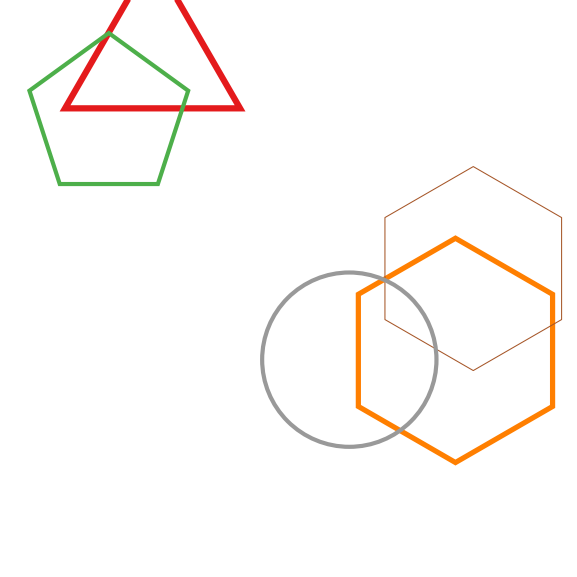[{"shape": "triangle", "thickness": 3, "radius": 0.87, "center": [0.264, 0.899]}, {"shape": "pentagon", "thickness": 2, "radius": 0.72, "center": [0.188, 0.797]}, {"shape": "hexagon", "thickness": 2.5, "radius": 0.97, "center": [0.789, 0.392]}, {"shape": "hexagon", "thickness": 0.5, "radius": 0.88, "center": [0.82, 0.534]}, {"shape": "circle", "thickness": 2, "radius": 0.75, "center": [0.605, 0.376]}]